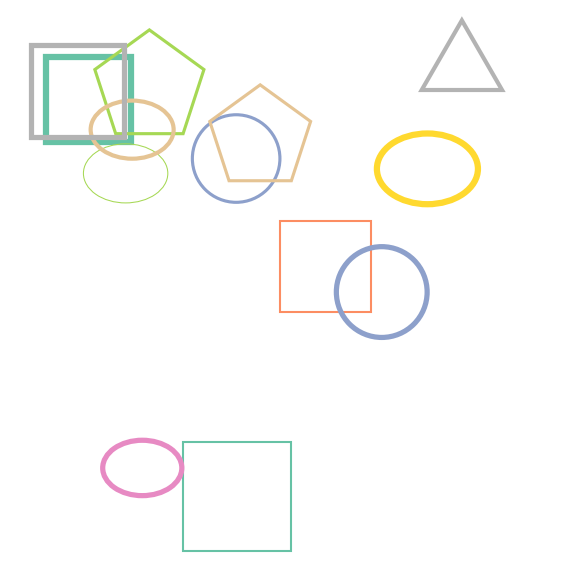[{"shape": "square", "thickness": 1, "radius": 0.47, "center": [0.41, 0.139]}, {"shape": "square", "thickness": 3, "radius": 0.37, "center": [0.153, 0.826]}, {"shape": "square", "thickness": 1, "radius": 0.39, "center": [0.564, 0.538]}, {"shape": "circle", "thickness": 2.5, "radius": 0.39, "center": [0.661, 0.493]}, {"shape": "circle", "thickness": 1.5, "radius": 0.38, "center": [0.409, 0.725]}, {"shape": "oval", "thickness": 2.5, "radius": 0.34, "center": [0.246, 0.189]}, {"shape": "oval", "thickness": 0.5, "radius": 0.37, "center": [0.218, 0.699]}, {"shape": "pentagon", "thickness": 1.5, "radius": 0.5, "center": [0.259, 0.848]}, {"shape": "oval", "thickness": 3, "radius": 0.44, "center": [0.74, 0.707]}, {"shape": "pentagon", "thickness": 1.5, "radius": 0.46, "center": [0.451, 0.76]}, {"shape": "oval", "thickness": 2, "radius": 0.36, "center": [0.229, 0.775]}, {"shape": "triangle", "thickness": 2, "radius": 0.4, "center": [0.8, 0.883]}, {"shape": "square", "thickness": 2.5, "radius": 0.4, "center": [0.134, 0.841]}]